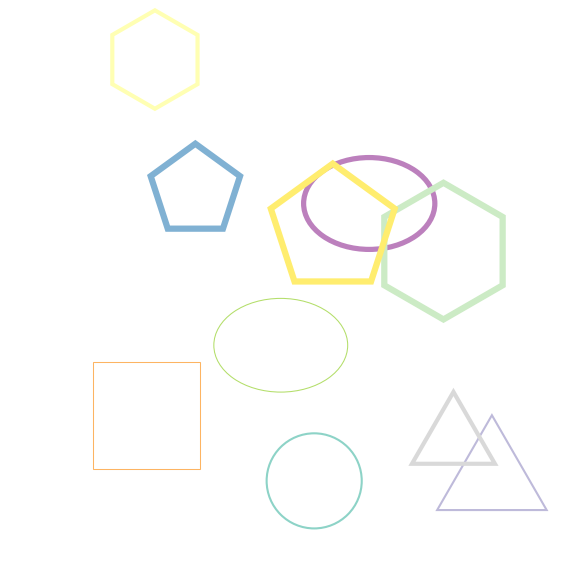[{"shape": "circle", "thickness": 1, "radius": 0.41, "center": [0.544, 0.166]}, {"shape": "hexagon", "thickness": 2, "radius": 0.43, "center": [0.268, 0.896]}, {"shape": "triangle", "thickness": 1, "radius": 0.55, "center": [0.852, 0.171]}, {"shape": "pentagon", "thickness": 3, "radius": 0.41, "center": [0.338, 0.669]}, {"shape": "square", "thickness": 0.5, "radius": 0.46, "center": [0.254, 0.28]}, {"shape": "oval", "thickness": 0.5, "radius": 0.58, "center": [0.486, 0.401]}, {"shape": "triangle", "thickness": 2, "radius": 0.41, "center": [0.785, 0.238]}, {"shape": "oval", "thickness": 2.5, "radius": 0.57, "center": [0.639, 0.647]}, {"shape": "hexagon", "thickness": 3, "radius": 0.59, "center": [0.768, 0.564]}, {"shape": "pentagon", "thickness": 3, "radius": 0.56, "center": [0.576, 0.603]}]